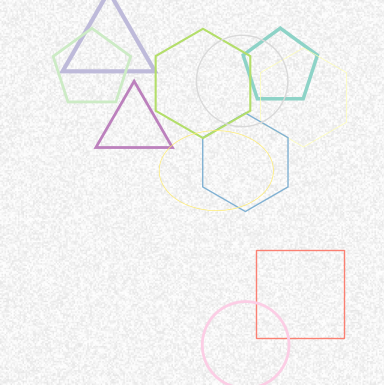[{"shape": "pentagon", "thickness": 2.5, "radius": 0.51, "center": [0.728, 0.825]}, {"shape": "hexagon", "thickness": 0.5, "radius": 0.64, "center": [0.788, 0.747]}, {"shape": "triangle", "thickness": 3, "radius": 0.69, "center": [0.283, 0.884]}, {"shape": "square", "thickness": 1, "radius": 0.57, "center": [0.779, 0.236]}, {"shape": "hexagon", "thickness": 1, "radius": 0.64, "center": [0.637, 0.579]}, {"shape": "hexagon", "thickness": 1.5, "radius": 0.71, "center": [0.527, 0.783]}, {"shape": "circle", "thickness": 2, "radius": 0.56, "center": [0.638, 0.104]}, {"shape": "circle", "thickness": 1, "radius": 0.59, "center": [0.629, 0.79]}, {"shape": "triangle", "thickness": 2, "radius": 0.57, "center": [0.348, 0.674]}, {"shape": "pentagon", "thickness": 2, "radius": 0.53, "center": [0.239, 0.821]}, {"shape": "oval", "thickness": 0.5, "radius": 0.74, "center": [0.562, 0.557]}]